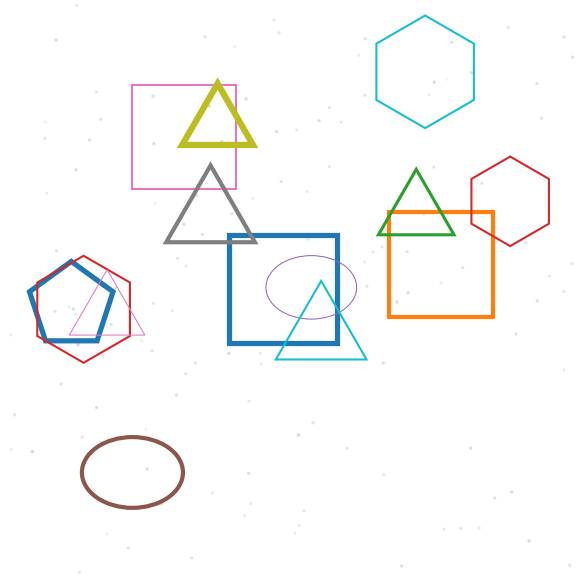[{"shape": "square", "thickness": 2.5, "radius": 0.47, "center": [0.49, 0.498]}, {"shape": "pentagon", "thickness": 2.5, "radius": 0.38, "center": [0.123, 0.47]}, {"shape": "square", "thickness": 2, "radius": 0.45, "center": [0.764, 0.542]}, {"shape": "triangle", "thickness": 1.5, "radius": 0.38, "center": [0.721, 0.63]}, {"shape": "hexagon", "thickness": 1, "radius": 0.39, "center": [0.883, 0.651]}, {"shape": "hexagon", "thickness": 1, "radius": 0.46, "center": [0.145, 0.464]}, {"shape": "oval", "thickness": 0.5, "radius": 0.39, "center": [0.539, 0.502]}, {"shape": "oval", "thickness": 2, "radius": 0.44, "center": [0.229, 0.181]}, {"shape": "triangle", "thickness": 0.5, "radius": 0.38, "center": [0.185, 0.457]}, {"shape": "square", "thickness": 1, "radius": 0.45, "center": [0.318, 0.761]}, {"shape": "triangle", "thickness": 2, "radius": 0.44, "center": [0.365, 0.624]}, {"shape": "triangle", "thickness": 3, "radius": 0.35, "center": [0.377, 0.784]}, {"shape": "hexagon", "thickness": 1, "radius": 0.49, "center": [0.736, 0.875]}, {"shape": "triangle", "thickness": 1, "radius": 0.45, "center": [0.556, 0.422]}]